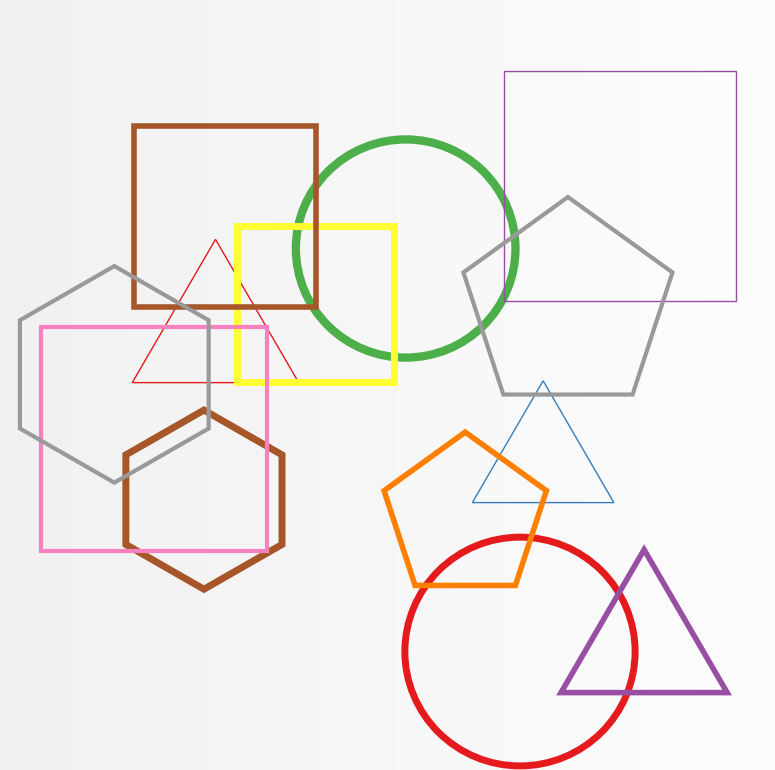[{"shape": "triangle", "thickness": 0.5, "radius": 0.62, "center": [0.278, 0.565]}, {"shape": "circle", "thickness": 2.5, "radius": 0.74, "center": [0.671, 0.154]}, {"shape": "triangle", "thickness": 0.5, "radius": 0.53, "center": [0.701, 0.4]}, {"shape": "circle", "thickness": 3, "radius": 0.71, "center": [0.523, 0.677]}, {"shape": "triangle", "thickness": 2, "radius": 0.62, "center": [0.831, 0.162]}, {"shape": "square", "thickness": 0.5, "radius": 0.75, "center": [0.8, 0.758]}, {"shape": "pentagon", "thickness": 2, "radius": 0.55, "center": [0.6, 0.329]}, {"shape": "square", "thickness": 2.5, "radius": 0.51, "center": [0.407, 0.605]}, {"shape": "square", "thickness": 2, "radius": 0.59, "center": [0.291, 0.718]}, {"shape": "hexagon", "thickness": 2.5, "radius": 0.58, "center": [0.263, 0.351]}, {"shape": "square", "thickness": 1.5, "radius": 0.73, "center": [0.199, 0.429]}, {"shape": "hexagon", "thickness": 1.5, "radius": 0.7, "center": [0.147, 0.514]}, {"shape": "pentagon", "thickness": 1.5, "radius": 0.71, "center": [0.733, 0.602]}]